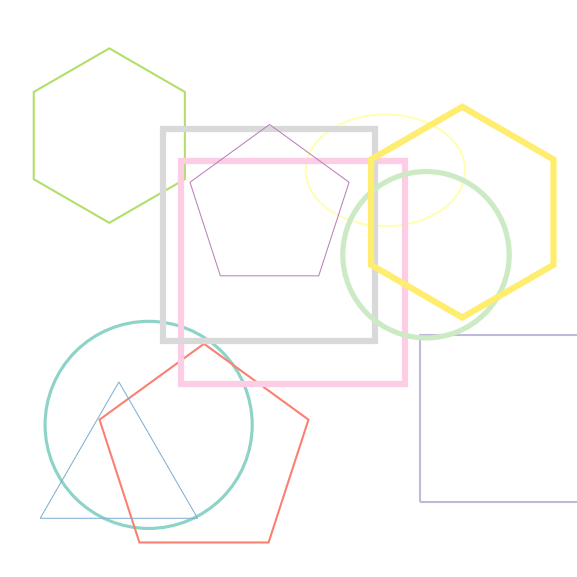[{"shape": "circle", "thickness": 1.5, "radius": 0.9, "center": [0.257, 0.263]}, {"shape": "oval", "thickness": 1, "radius": 0.69, "center": [0.667, 0.704]}, {"shape": "square", "thickness": 1, "radius": 0.73, "center": [0.873, 0.274]}, {"shape": "pentagon", "thickness": 1, "radius": 0.95, "center": [0.353, 0.214]}, {"shape": "triangle", "thickness": 0.5, "radius": 0.79, "center": [0.206, 0.18]}, {"shape": "hexagon", "thickness": 1, "radius": 0.76, "center": [0.189, 0.764]}, {"shape": "square", "thickness": 3, "radius": 0.97, "center": [0.507, 0.528]}, {"shape": "square", "thickness": 3, "radius": 0.92, "center": [0.465, 0.592]}, {"shape": "pentagon", "thickness": 0.5, "radius": 0.72, "center": [0.467, 0.639]}, {"shape": "circle", "thickness": 2.5, "radius": 0.72, "center": [0.738, 0.558]}, {"shape": "hexagon", "thickness": 3, "radius": 0.91, "center": [0.8, 0.632]}]